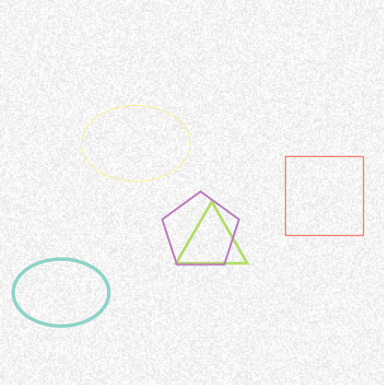[{"shape": "oval", "thickness": 2.5, "radius": 0.62, "center": [0.159, 0.24]}, {"shape": "square", "thickness": 1, "radius": 0.51, "center": [0.841, 0.493]}, {"shape": "triangle", "thickness": 2, "radius": 0.53, "center": [0.55, 0.37]}, {"shape": "pentagon", "thickness": 1.5, "radius": 0.52, "center": [0.521, 0.398]}, {"shape": "oval", "thickness": 0.5, "radius": 0.7, "center": [0.353, 0.628]}]